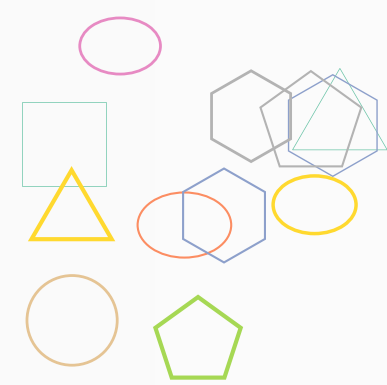[{"shape": "square", "thickness": 0.5, "radius": 0.54, "center": [0.165, 0.626]}, {"shape": "triangle", "thickness": 0.5, "radius": 0.71, "center": [0.877, 0.681]}, {"shape": "oval", "thickness": 1.5, "radius": 0.6, "center": [0.476, 0.416]}, {"shape": "hexagon", "thickness": 1, "radius": 0.66, "center": [0.859, 0.674]}, {"shape": "hexagon", "thickness": 1.5, "radius": 0.61, "center": [0.578, 0.44]}, {"shape": "oval", "thickness": 2, "radius": 0.52, "center": [0.31, 0.881]}, {"shape": "pentagon", "thickness": 3, "radius": 0.58, "center": [0.511, 0.113]}, {"shape": "oval", "thickness": 2.5, "radius": 0.54, "center": [0.812, 0.468]}, {"shape": "triangle", "thickness": 3, "radius": 0.6, "center": [0.185, 0.438]}, {"shape": "circle", "thickness": 2, "radius": 0.58, "center": [0.186, 0.168]}, {"shape": "pentagon", "thickness": 1.5, "radius": 0.68, "center": [0.802, 0.679]}, {"shape": "hexagon", "thickness": 2, "radius": 0.59, "center": [0.648, 0.698]}]